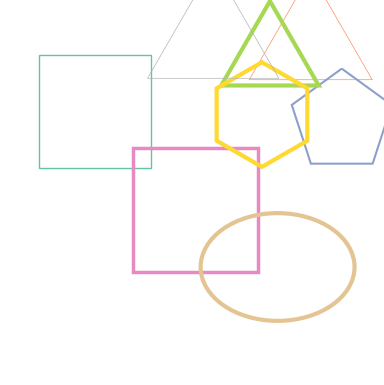[{"shape": "square", "thickness": 1, "radius": 0.73, "center": [0.247, 0.711]}, {"shape": "triangle", "thickness": 0.5, "radius": 0.92, "center": [0.807, 0.885]}, {"shape": "pentagon", "thickness": 1.5, "radius": 0.68, "center": [0.888, 0.685]}, {"shape": "square", "thickness": 2.5, "radius": 0.81, "center": [0.508, 0.454]}, {"shape": "triangle", "thickness": 3, "radius": 0.73, "center": [0.701, 0.851]}, {"shape": "hexagon", "thickness": 3, "radius": 0.68, "center": [0.68, 0.702]}, {"shape": "oval", "thickness": 3, "radius": 1.0, "center": [0.721, 0.306]}, {"shape": "triangle", "thickness": 0.5, "radius": 0.98, "center": [0.554, 0.895]}]